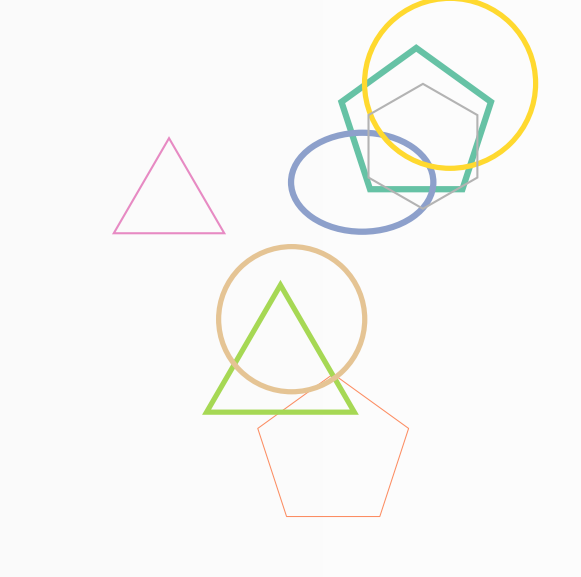[{"shape": "pentagon", "thickness": 3, "radius": 0.68, "center": [0.716, 0.781]}, {"shape": "pentagon", "thickness": 0.5, "radius": 0.68, "center": [0.573, 0.215]}, {"shape": "oval", "thickness": 3, "radius": 0.61, "center": [0.623, 0.684]}, {"shape": "triangle", "thickness": 1, "radius": 0.55, "center": [0.291, 0.65]}, {"shape": "triangle", "thickness": 2.5, "radius": 0.73, "center": [0.482, 0.359]}, {"shape": "circle", "thickness": 2.5, "radius": 0.74, "center": [0.774, 0.855]}, {"shape": "circle", "thickness": 2.5, "radius": 0.63, "center": [0.502, 0.446]}, {"shape": "hexagon", "thickness": 1, "radius": 0.54, "center": [0.728, 0.746]}]